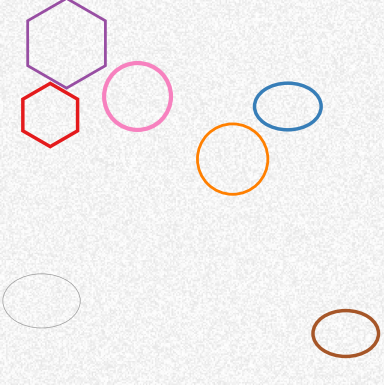[{"shape": "hexagon", "thickness": 2.5, "radius": 0.41, "center": [0.13, 0.701]}, {"shape": "oval", "thickness": 2.5, "radius": 0.43, "center": [0.748, 0.723]}, {"shape": "hexagon", "thickness": 2, "radius": 0.58, "center": [0.173, 0.888]}, {"shape": "circle", "thickness": 2, "radius": 0.46, "center": [0.604, 0.587]}, {"shape": "oval", "thickness": 2.5, "radius": 0.43, "center": [0.898, 0.134]}, {"shape": "circle", "thickness": 3, "radius": 0.43, "center": [0.357, 0.749]}, {"shape": "oval", "thickness": 0.5, "radius": 0.5, "center": [0.108, 0.218]}]